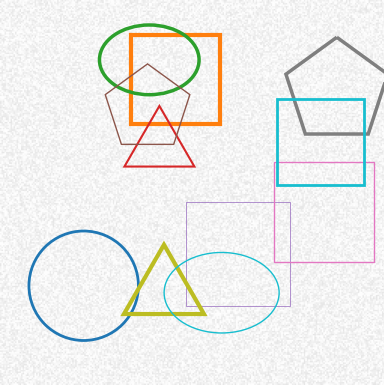[{"shape": "circle", "thickness": 2, "radius": 0.71, "center": [0.217, 0.258]}, {"shape": "square", "thickness": 3, "radius": 0.58, "center": [0.457, 0.792]}, {"shape": "oval", "thickness": 2.5, "radius": 0.65, "center": [0.388, 0.845]}, {"shape": "triangle", "thickness": 1.5, "radius": 0.52, "center": [0.414, 0.62]}, {"shape": "square", "thickness": 0.5, "radius": 0.67, "center": [0.619, 0.341]}, {"shape": "pentagon", "thickness": 1, "radius": 0.58, "center": [0.383, 0.718]}, {"shape": "square", "thickness": 1, "radius": 0.65, "center": [0.842, 0.45]}, {"shape": "pentagon", "thickness": 2.5, "radius": 0.69, "center": [0.875, 0.764]}, {"shape": "triangle", "thickness": 3, "radius": 0.6, "center": [0.426, 0.244]}, {"shape": "oval", "thickness": 1, "radius": 0.75, "center": [0.576, 0.24]}, {"shape": "square", "thickness": 2, "radius": 0.56, "center": [0.833, 0.631]}]